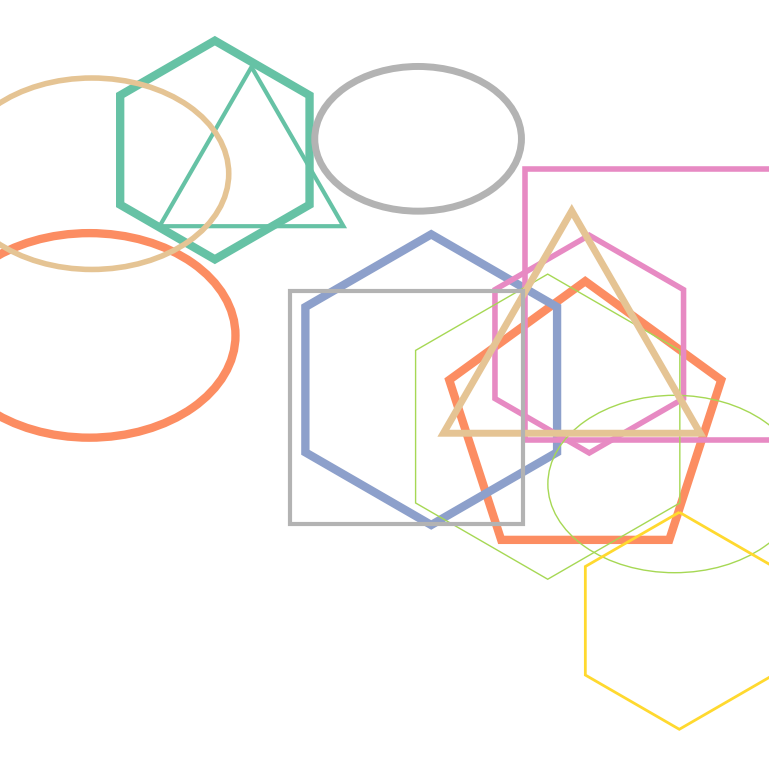[{"shape": "triangle", "thickness": 1.5, "radius": 0.69, "center": [0.327, 0.775]}, {"shape": "hexagon", "thickness": 3, "radius": 0.71, "center": [0.279, 0.805]}, {"shape": "oval", "thickness": 3, "radius": 0.95, "center": [0.116, 0.564]}, {"shape": "pentagon", "thickness": 3, "radius": 0.93, "center": [0.76, 0.449]}, {"shape": "hexagon", "thickness": 3, "radius": 0.94, "center": [0.56, 0.507]}, {"shape": "square", "thickness": 2, "radius": 0.88, "center": [0.859, 0.604]}, {"shape": "hexagon", "thickness": 2, "radius": 0.71, "center": [0.765, 0.553]}, {"shape": "oval", "thickness": 0.5, "radius": 0.82, "center": [0.876, 0.371]}, {"shape": "hexagon", "thickness": 0.5, "radius": 0.99, "center": [0.711, 0.446]}, {"shape": "hexagon", "thickness": 1, "radius": 0.7, "center": [0.882, 0.194]}, {"shape": "triangle", "thickness": 2.5, "radius": 0.96, "center": [0.743, 0.534]}, {"shape": "oval", "thickness": 2, "radius": 0.89, "center": [0.119, 0.774]}, {"shape": "square", "thickness": 1.5, "radius": 0.75, "center": [0.528, 0.471]}, {"shape": "oval", "thickness": 2.5, "radius": 0.67, "center": [0.543, 0.82]}]